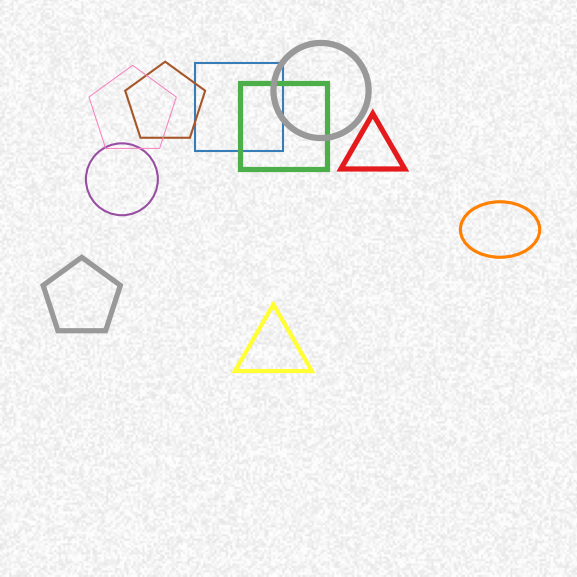[{"shape": "triangle", "thickness": 2.5, "radius": 0.32, "center": [0.646, 0.738]}, {"shape": "square", "thickness": 1, "radius": 0.38, "center": [0.414, 0.814]}, {"shape": "square", "thickness": 2.5, "radius": 0.38, "center": [0.491, 0.781]}, {"shape": "circle", "thickness": 1, "radius": 0.31, "center": [0.211, 0.689]}, {"shape": "oval", "thickness": 1.5, "radius": 0.34, "center": [0.866, 0.602]}, {"shape": "triangle", "thickness": 2, "radius": 0.38, "center": [0.473, 0.395]}, {"shape": "pentagon", "thickness": 1, "radius": 0.36, "center": [0.286, 0.82]}, {"shape": "pentagon", "thickness": 0.5, "radius": 0.4, "center": [0.23, 0.807]}, {"shape": "pentagon", "thickness": 2.5, "radius": 0.35, "center": [0.142, 0.483]}, {"shape": "circle", "thickness": 3, "radius": 0.41, "center": [0.556, 0.842]}]